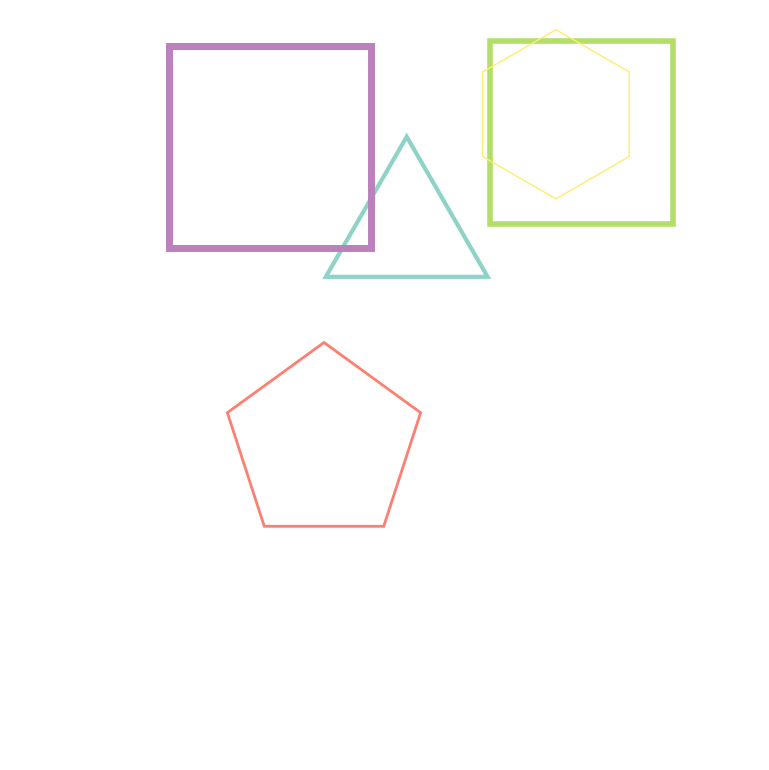[{"shape": "triangle", "thickness": 1.5, "radius": 0.61, "center": [0.528, 0.701]}, {"shape": "pentagon", "thickness": 1, "radius": 0.66, "center": [0.421, 0.423]}, {"shape": "square", "thickness": 2, "radius": 0.59, "center": [0.756, 0.827]}, {"shape": "square", "thickness": 2.5, "radius": 0.66, "center": [0.351, 0.809]}, {"shape": "hexagon", "thickness": 0.5, "radius": 0.55, "center": [0.722, 0.852]}]